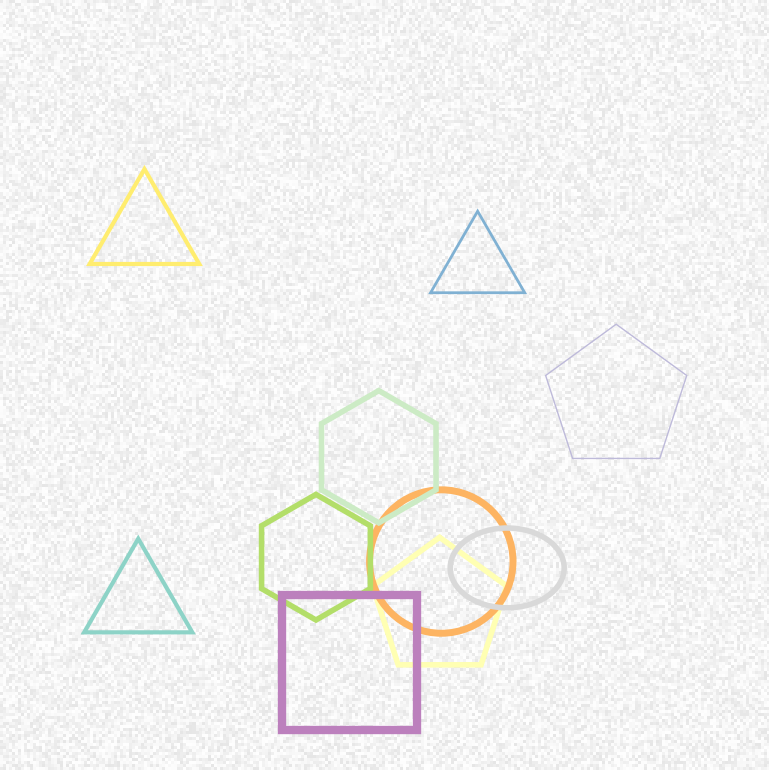[{"shape": "triangle", "thickness": 1.5, "radius": 0.41, "center": [0.18, 0.219]}, {"shape": "pentagon", "thickness": 2, "radius": 0.46, "center": [0.571, 0.211]}, {"shape": "pentagon", "thickness": 0.5, "radius": 0.48, "center": [0.8, 0.483]}, {"shape": "triangle", "thickness": 1, "radius": 0.35, "center": [0.62, 0.655]}, {"shape": "circle", "thickness": 2.5, "radius": 0.47, "center": [0.573, 0.271]}, {"shape": "hexagon", "thickness": 2, "radius": 0.41, "center": [0.41, 0.276]}, {"shape": "oval", "thickness": 2, "radius": 0.37, "center": [0.659, 0.262]}, {"shape": "square", "thickness": 3, "radius": 0.44, "center": [0.454, 0.14]}, {"shape": "hexagon", "thickness": 2, "radius": 0.43, "center": [0.492, 0.407]}, {"shape": "triangle", "thickness": 1.5, "radius": 0.41, "center": [0.188, 0.698]}]